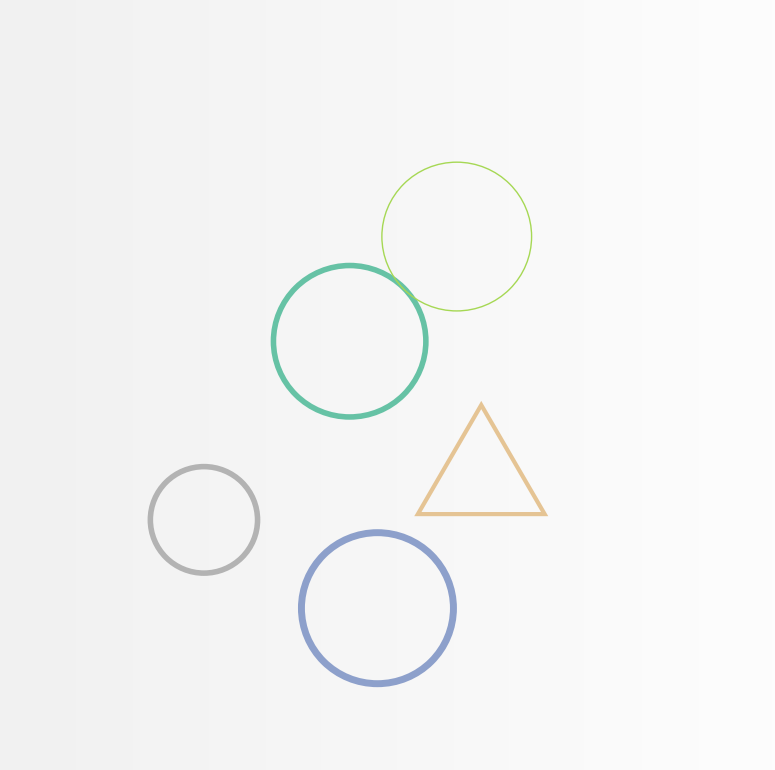[{"shape": "circle", "thickness": 2, "radius": 0.49, "center": [0.451, 0.557]}, {"shape": "circle", "thickness": 2.5, "radius": 0.49, "center": [0.487, 0.21]}, {"shape": "circle", "thickness": 0.5, "radius": 0.48, "center": [0.589, 0.693]}, {"shape": "triangle", "thickness": 1.5, "radius": 0.47, "center": [0.621, 0.38]}, {"shape": "circle", "thickness": 2, "radius": 0.35, "center": [0.263, 0.325]}]